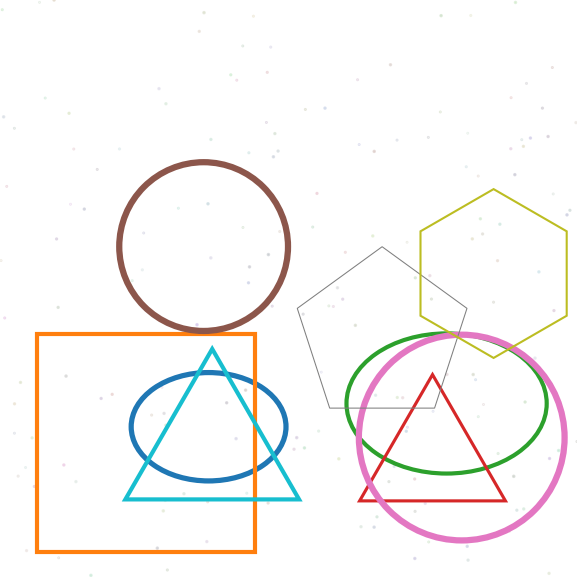[{"shape": "oval", "thickness": 2.5, "radius": 0.67, "center": [0.361, 0.26]}, {"shape": "square", "thickness": 2, "radius": 0.95, "center": [0.253, 0.232]}, {"shape": "oval", "thickness": 2, "radius": 0.87, "center": [0.773, 0.3]}, {"shape": "triangle", "thickness": 1.5, "radius": 0.73, "center": [0.749, 0.205]}, {"shape": "circle", "thickness": 3, "radius": 0.73, "center": [0.353, 0.572]}, {"shape": "circle", "thickness": 3, "radius": 0.89, "center": [0.8, 0.241]}, {"shape": "pentagon", "thickness": 0.5, "radius": 0.77, "center": [0.662, 0.417]}, {"shape": "hexagon", "thickness": 1, "radius": 0.73, "center": [0.855, 0.525]}, {"shape": "triangle", "thickness": 2, "radius": 0.87, "center": [0.367, 0.221]}]